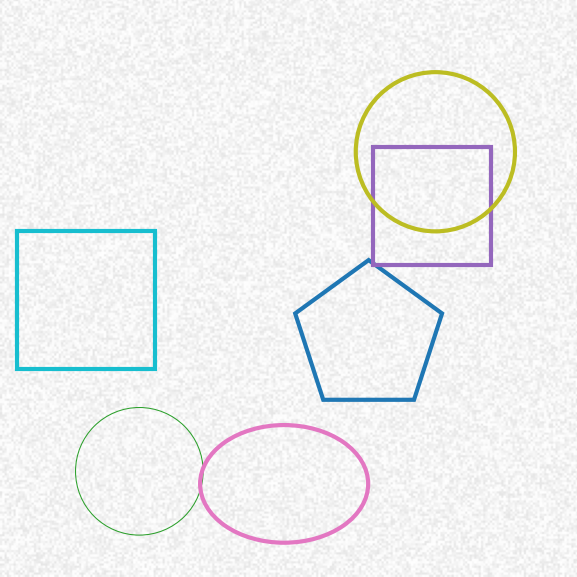[{"shape": "pentagon", "thickness": 2, "radius": 0.67, "center": [0.638, 0.415]}, {"shape": "circle", "thickness": 0.5, "radius": 0.55, "center": [0.241, 0.183]}, {"shape": "square", "thickness": 2, "radius": 0.51, "center": [0.748, 0.642]}, {"shape": "oval", "thickness": 2, "radius": 0.73, "center": [0.492, 0.161]}, {"shape": "circle", "thickness": 2, "radius": 0.69, "center": [0.754, 0.736]}, {"shape": "square", "thickness": 2, "radius": 0.6, "center": [0.149, 0.48]}]